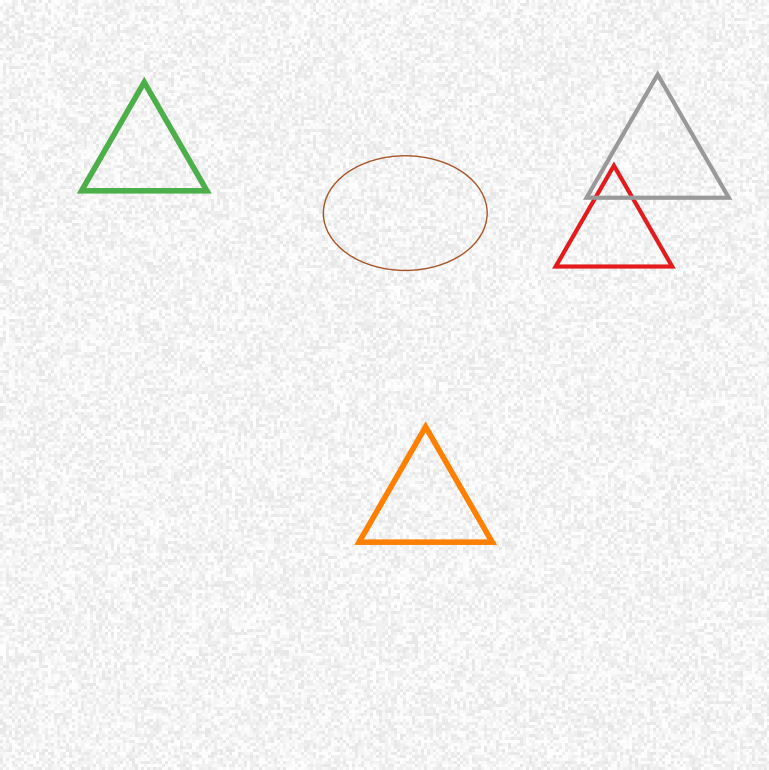[{"shape": "triangle", "thickness": 1.5, "radius": 0.44, "center": [0.797, 0.698]}, {"shape": "triangle", "thickness": 2, "radius": 0.47, "center": [0.187, 0.799]}, {"shape": "triangle", "thickness": 2, "radius": 0.5, "center": [0.553, 0.346]}, {"shape": "oval", "thickness": 0.5, "radius": 0.53, "center": [0.526, 0.723]}, {"shape": "triangle", "thickness": 1.5, "radius": 0.53, "center": [0.854, 0.797]}]